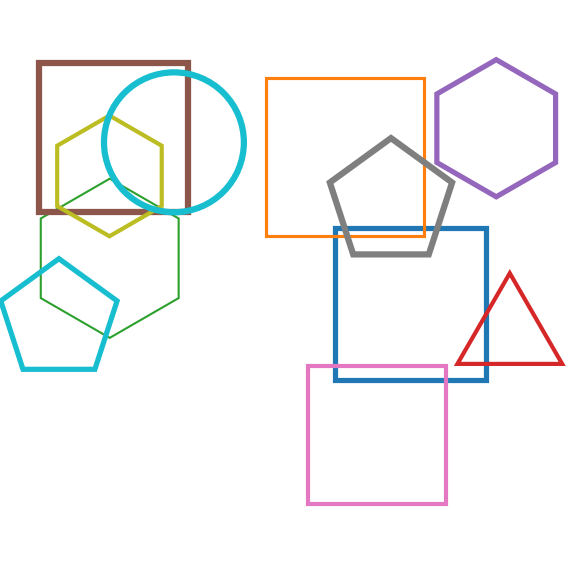[{"shape": "square", "thickness": 2.5, "radius": 0.66, "center": [0.711, 0.473]}, {"shape": "square", "thickness": 1.5, "radius": 0.68, "center": [0.597, 0.727]}, {"shape": "hexagon", "thickness": 1, "radius": 0.69, "center": [0.19, 0.552]}, {"shape": "triangle", "thickness": 2, "radius": 0.52, "center": [0.883, 0.421]}, {"shape": "hexagon", "thickness": 2.5, "radius": 0.59, "center": [0.859, 0.777]}, {"shape": "square", "thickness": 3, "radius": 0.65, "center": [0.197, 0.761]}, {"shape": "square", "thickness": 2, "radius": 0.6, "center": [0.653, 0.246]}, {"shape": "pentagon", "thickness": 3, "radius": 0.56, "center": [0.677, 0.649]}, {"shape": "hexagon", "thickness": 2, "radius": 0.52, "center": [0.19, 0.695]}, {"shape": "circle", "thickness": 3, "radius": 0.61, "center": [0.301, 0.753]}, {"shape": "pentagon", "thickness": 2.5, "radius": 0.53, "center": [0.102, 0.445]}]